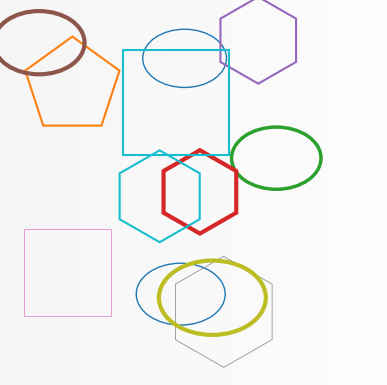[{"shape": "oval", "thickness": 1, "radius": 0.57, "center": [0.466, 0.236]}, {"shape": "oval", "thickness": 1, "radius": 0.54, "center": [0.476, 0.848]}, {"shape": "pentagon", "thickness": 1.5, "radius": 0.64, "center": [0.187, 0.777]}, {"shape": "oval", "thickness": 2.5, "radius": 0.58, "center": [0.713, 0.589]}, {"shape": "hexagon", "thickness": 3, "radius": 0.54, "center": [0.516, 0.502]}, {"shape": "hexagon", "thickness": 1.5, "radius": 0.56, "center": [0.666, 0.895]}, {"shape": "oval", "thickness": 3, "radius": 0.59, "center": [0.101, 0.889]}, {"shape": "square", "thickness": 0.5, "radius": 0.57, "center": [0.174, 0.293]}, {"shape": "hexagon", "thickness": 0.5, "radius": 0.72, "center": [0.577, 0.19]}, {"shape": "oval", "thickness": 3, "radius": 0.69, "center": [0.548, 0.227]}, {"shape": "hexagon", "thickness": 1.5, "radius": 0.6, "center": [0.412, 0.49]}, {"shape": "square", "thickness": 1.5, "radius": 0.69, "center": [0.455, 0.734]}]